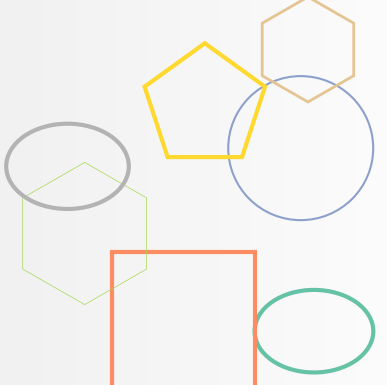[{"shape": "oval", "thickness": 3, "radius": 0.77, "center": [0.81, 0.14]}, {"shape": "square", "thickness": 3, "radius": 0.92, "center": [0.473, 0.161]}, {"shape": "circle", "thickness": 1.5, "radius": 0.94, "center": [0.776, 0.615]}, {"shape": "hexagon", "thickness": 0.5, "radius": 0.92, "center": [0.219, 0.394]}, {"shape": "pentagon", "thickness": 3, "radius": 0.82, "center": [0.529, 0.724]}, {"shape": "hexagon", "thickness": 2, "radius": 0.68, "center": [0.795, 0.872]}, {"shape": "oval", "thickness": 3, "radius": 0.79, "center": [0.174, 0.568]}]